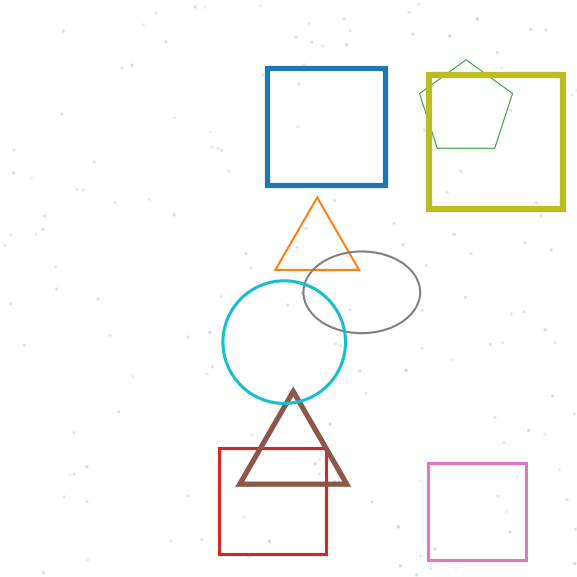[{"shape": "square", "thickness": 2.5, "radius": 0.51, "center": [0.565, 0.78]}, {"shape": "triangle", "thickness": 1, "radius": 0.42, "center": [0.549, 0.574]}, {"shape": "pentagon", "thickness": 0.5, "radius": 0.42, "center": [0.807, 0.811]}, {"shape": "square", "thickness": 1.5, "radius": 0.46, "center": [0.472, 0.132]}, {"shape": "triangle", "thickness": 2.5, "radius": 0.54, "center": [0.508, 0.214]}, {"shape": "square", "thickness": 1.5, "radius": 0.42, "center": [0.826, 0.113]}, {"shape": "oval", "thickness": 1, "radius": 0.51, "center": [0.626, 0.493]}, {"shape": "square", "thickness": 3, "radius": 0.58, "center": [0.859, 0.754]}, {"shape": "circle", "thickness": 1.5, "radius": 0.53, "center": [0.492, 0.407]}]